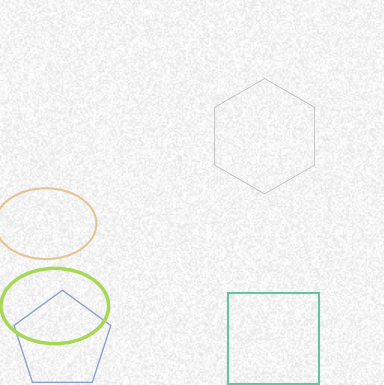[{"shape": "square", "thickness": 1.5, "radius": 0.59, "center": [0.711, 0.121]}, {"shape": "pentagon", "thickness": 1, "radius": 0.66, "center": [0.162, 0.114]}, {"shape": "oval", "thickness": 2.5, "radius": 0.7, "center": [0.142, 0.205]}, {"shape": "oval", "thickness": 1.5, "radius": 0.66, "center": [0.119, 0.419]}, {"shape": "hexagon", "thickness": 0.5, "radius": 0.75, "center": [0.687, 0.646]}]